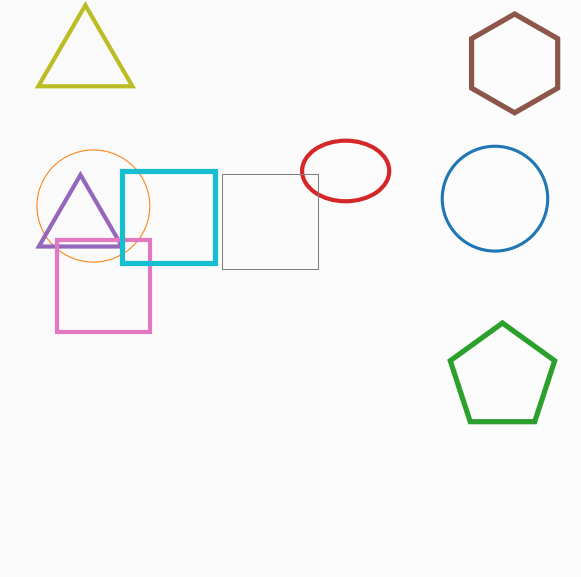[{"shape": "circle", "thickness": 1.5, "radius": 0.45, "center": [0.852, 0.655]}, {"shape": "circle", "thickness": 0.5, "radius": 0.49, "center": [0.161, 0.642]}, {"shape": "pentagon", "thickness": 2.5, "radius": 0.47, "center": [0.864, 0.345]}, {"shape": "oval", "thickness": 2, "radius": 0.37, "center": [0.595, 0.703]}, {"shape": "triangle", "thickness": 2, "radius": 0.41, "center": [0.138, 0.614]}, {"shape": "hexagon", "thickness": 2.5, "radius": 0.43, "center": [0.885, 0.889]}, {"shape": "square", "thickness": 2, "radius": 0.4, "center": [0.178, 0.503]}, {"shape": "square", "thickness": 0.5, "radius": 0.41, "center": [0.465, 0.616]}, {"shape": "triangle", "thickness": 2, "radius": 0.47, "center": [0.147, 0.896]}, {"shape": "square", "thickness": 2.5, "radius": 0.4, "center": [0.29, 0.624]}]